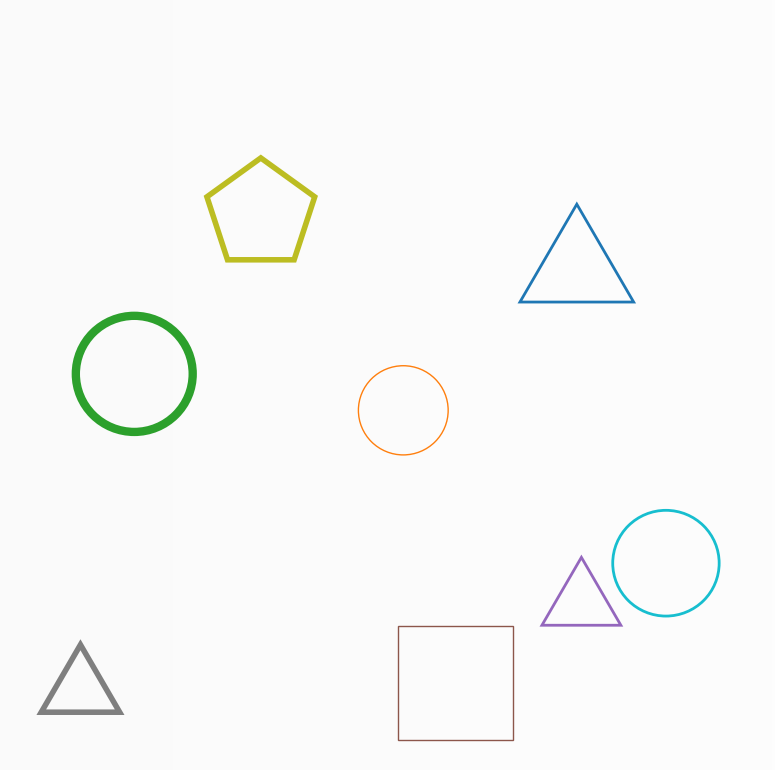[{"shape": "triangle", "thickness": 1, "radius": 0.42, "center": [0.744, 0.65]}, {"shape": "circle", "thickness": 0.5, "radius": 0.29, "center": [0.52, 0.467]}, {"shape": "circle", "thickness": 3, "radius": 0.38, "center": [0.173, 0.514]}, {"shape": "triangle", "thickness": 1, "radius": 0.29, "center": [0.75, 0.217]}, {"shape": "square", "thickness": 0.5, "radius": 0.37, "center": [0.588, 0.113]}, {"shape": "triangle", "thickness": 2, "radius": 0.29, "center": [0.104, 0.104]}, {"shape": "pentagon", "thickness": 2, "radius": 0.37, "center": [0.337, 0.722]}, {"shape": "circle", "thickness": 1, "radius": 0.34, "center": [0.859, 0.269]}]